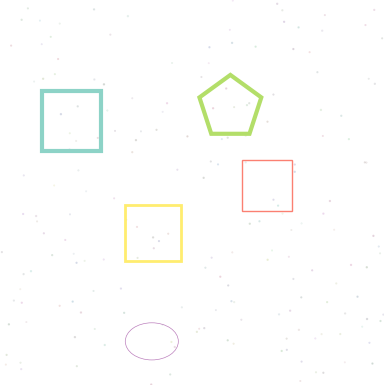[{"shape": "square", "thickness": 3, "radius": 0.39, "center": [0.185, 0.686]}, {"shape": "square", "thickness": 1, "radius": 0.33, "center": [0.694, 0.518]}, {"shape": "pentagon", "thickness": 3, "radius": 0.42, "center": [0.598, 0.721]}, {"shape": "oval", "thickness": 0.5, "radius": 0.34, "center": [0.394, 0.113]}, {"shape": "square", "thickness": 2, "radius": 0.36, "center": [0.398, 0.395]}]